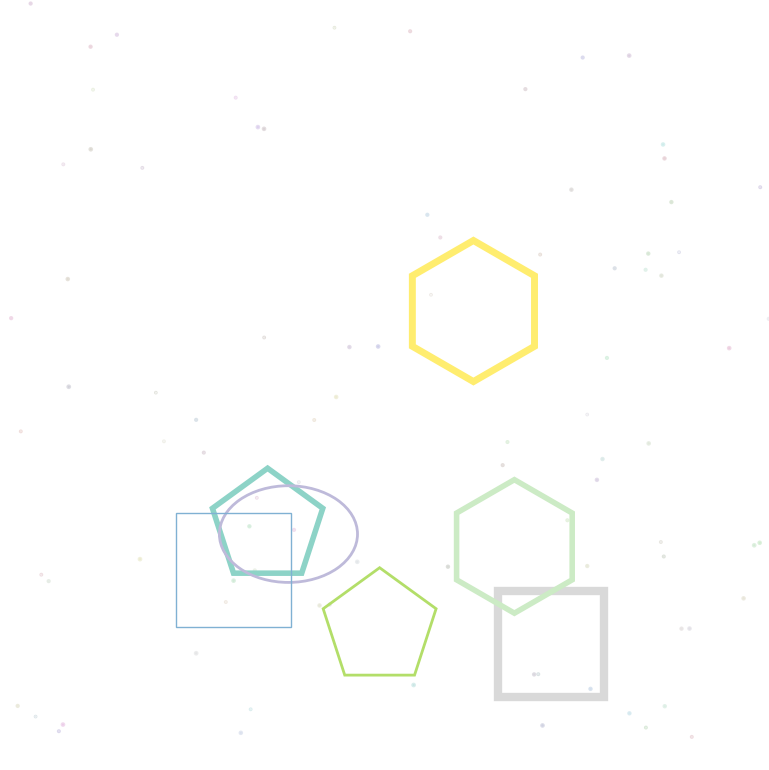[{"shape": "pentagon", "thickness": 2, "radius": 0.38, "center": [0.348, 0.317]}, {"shape": "oval", "thickness": 1, "radius": 0.45, "center": [0.375, 0.306]}, {"shape": "square", "thickness": 0.5, "radius": 0.37, "center": [0.303, 0.26]}, {"shape": "pentagon", "thickness": 1, "radius": 0.39, "center": [0.493, 0.186]}, {"shape": "square", "thickness": 3, "radius": 0.34, "center": [0.715, 0.164]}, {"shape": "hexagon", "thickness": 2, "radius": 0.43, "center": [0.668, 0.29]}, {"shape": "hexagon", "thickness": 2.5, "radius": 0.46, "center": [0.615, 0.596]}]